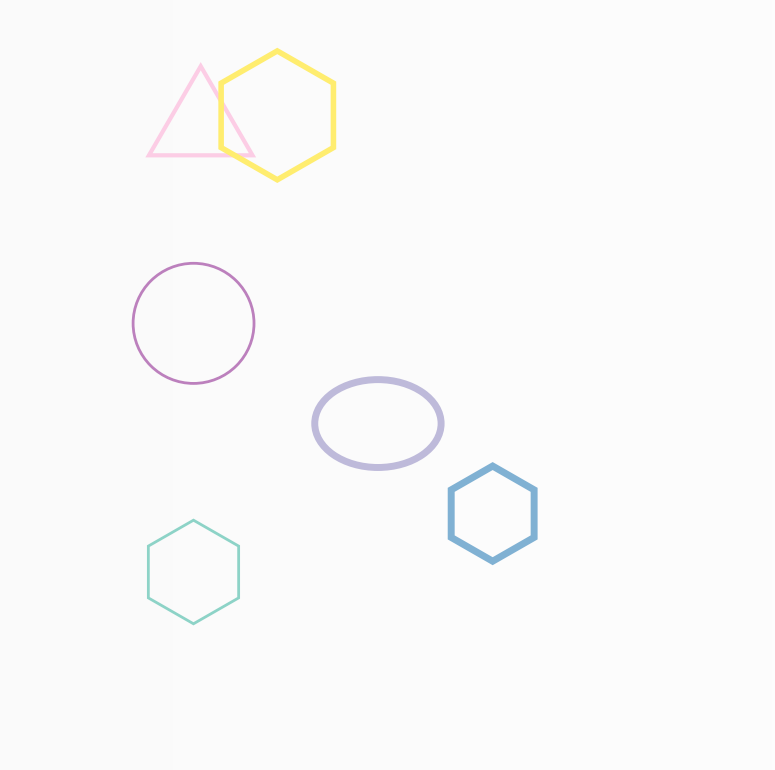[{"shape": "hexagon", "thickness": 1, "radius": 0.34, "center": [0.25, 0.257]}, {"shape": "oval", "thickness": 2.5, "radius": 0.41, "center": [0.488, 0.45]}, {"shape": "hexagon", "thickness": 2.5, "radius": 0.31, "center": [0.636, 0.333]}, {"shape": "triangle", "thickness": 1.5, "radius": 0.39, "center": [0.259, 0.837]}, {"shape": "circle", "thickness": 1, "radius": 0.39, "center": [0.25, 0.58]}, {"shape": "hexagon", "thickness": 2, "radius": 0.42, "center": [0.358, 0.85]}]